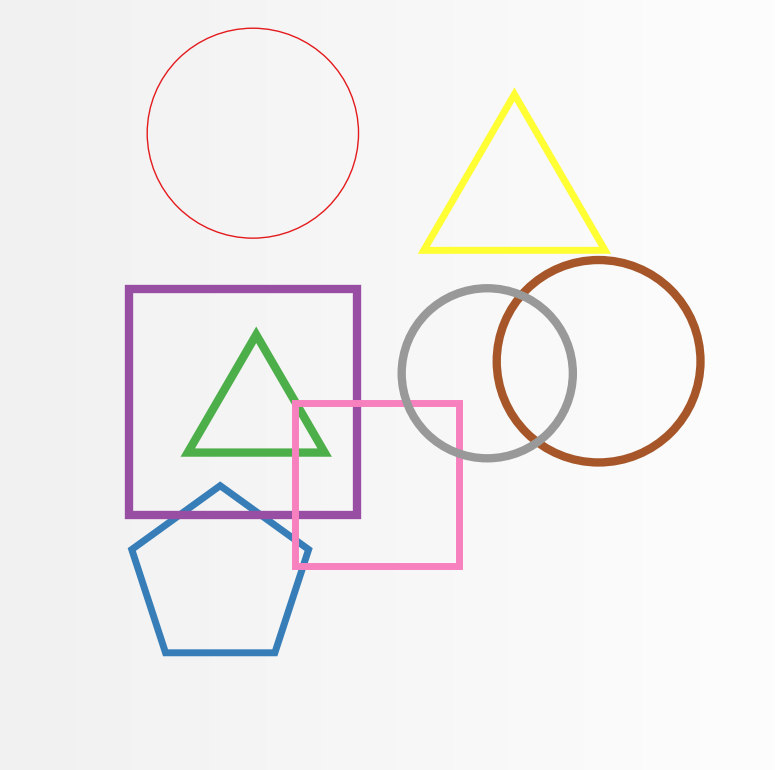[{"shape": "circle", "thickness": 0.5, "radius": 0.68, "center": [0.326, 0.827]}, {"shape": "pentagon", "thickness": 2.5, "radius": 0.6, "center": [0.284, 0.249]}, {"shape": "triangle", "thickness": 3, "radius": 0.51, "center": [0.331, 0.463]}, {"shape": "square", "thickness": 3, "radius": 0.74, "center": [0.313, 0.478]}, {"shape": "triangle", "thickness": 2.5, "radius": 0.68, "center": [0.664, 0.742]}, {"shape": "circle", "thickness": 3, "radius": 0.66, "center": [0.772, 0.531]}, {"shape": "square", "thickness": 2.5, "radius": 0.53, "center": [0.487, 0.37]}, {"shape": "circle", "thickness": 3, "radius": 0.55, "center": [0.629, 0.515]}]